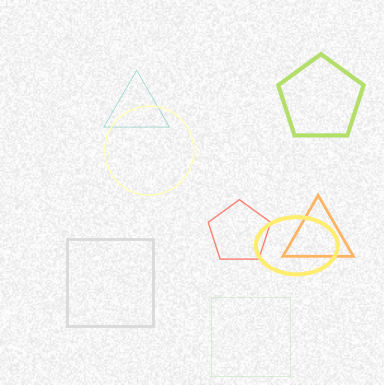[{"shape": "triangle", "thickness": 0.5, "radius": 0.49, "center": [0.355, 0.719]}, {"shape": "circle", "thickness": 1, "radius": 0.58, "center": [0.388, 0.609]}, {"shape": "pentagon", "thickness": 1, "radius": 0.43, "center": [0.622, 0.396]}, {"shape": "triangle", "thickness": 2, "radius": 0.53, "center": [0.826, 0.387]}, {"shape": "pentagon", "thickness": 3, "radius": 0.58, "center": [0.834, 0.743]}, {"shape": "square", "thickness": 2, "radius": 0.56, "center": [0.286, 0.266]}, {"shape": "square", "thickness": 0.5, "radius": 0.51, "center": [0.651, 0.126]}, {"shape": "oval", "thickness": 3, "radius": 0.53, "center": [0.771, 0.362]}]